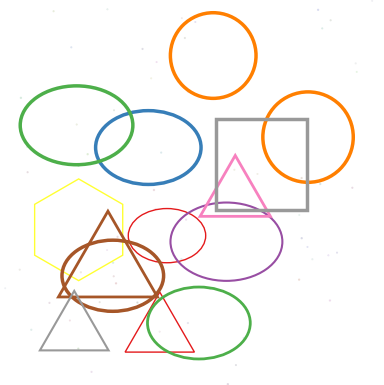[{"shape": "triangle", "thickness": 1, "radius": 0.52, "center": [0.415, 0.137]}, {"shape": "oval", "thickness": 1, "radius": 0.5, "center": [0.434, 0.388]}, {"shape": "oval", "thickness": 2.5, "radius": 0.68, "center": [0.385, 0.617]}, {"shape": "oval", "thickness": 2.5, "radius": 0.73, "center": [0.199, 0.675]}, {"shape": "oval", "thickness": 2, "radius": 0.67, "center": [0.517, 0.161]}, {"shape": "oval", "thickness": 1.5, "radius": 0.73, "center": [0.588, 0.372]}, {"shape": "circle", "thickness": 2.5, "radius": 0.59, "center": [0.8, 0.644]}, {"shape": "circle", "thickness": 2.5, "radius": 0.56, "center": [0.554, 0.856]}, {"shape": "hexagon", "thickness": 1, "radius": 0.66, "center": [0.204, 0.403]}, {"shape": "oval", "thickness": 2.5, "radius": 0.66, "center": [0.293, 0.284]}, {"shape": "triangle", "thickness": 2, "radius": 0.74, "center": [0.28, 0.303]}, {"shape": "triangle", "thickness": 2, "radius": 0.53, "center": [0.611, 0.491]}, {"shape": "triangle", "thickness": 1.5, "radius": 0.51, "center": [0.193, 0.141]}, {"shape": "square", "thickness": 2.5, "radius": 0.59, "center": [0.68, 0.572]}]